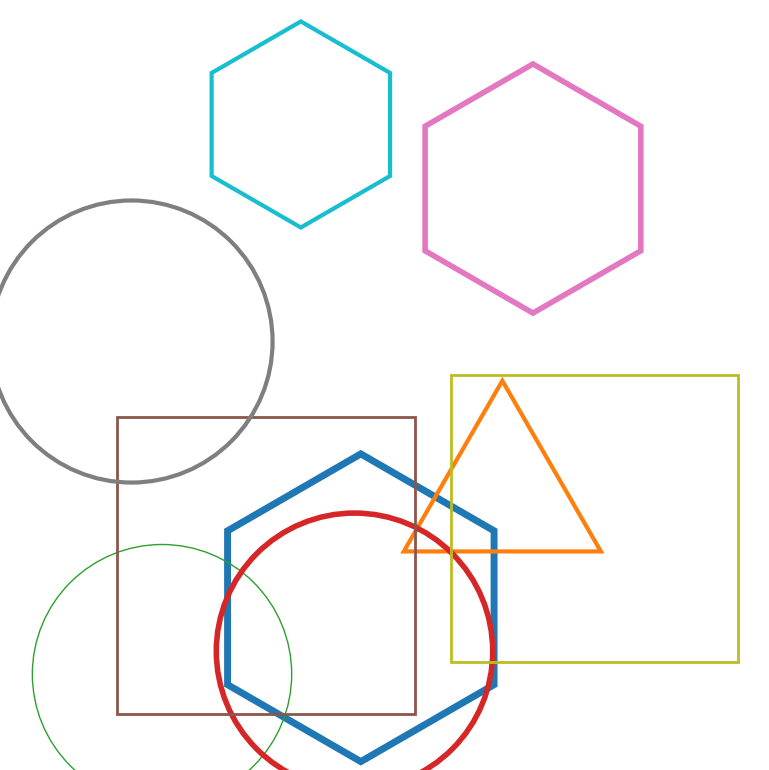[{"shape": "hexagon", "thickness": 2.5, "radius": 1.0, "center": [0.469, 0.211]}, {"shape": "triangle", "thickness": 1.5, "radius": 0.74, "center": [0.652, 0.358]}, {"shape": "circle", "thickness": 0.5, "radius": 0.84, "center": [0.21, 0.124]}, {"shape": "circle", "thickness": 2, "radius": 0.9, "center": [0.46, 0.154]}, {"shape": "square", "thickness": 1, "radius": 0.97, "center": [0.345, 0.266]}, {"shape": "hexagon", "thickness": 2, "radius": 0.81, "center": [0.692, 0.755]}, {"shape": "circle", "thickness": 1.5, "radius": 0.92, "center": [0.171, 0.556]}, {"shape": "square", "thickness": 1, "radius": 0.93, "center": [0.772, 0.327]}, {"shape": "hexagon", "thickness": 1.5, "radius": 0.67, "center": [0.391, 0.838]}]